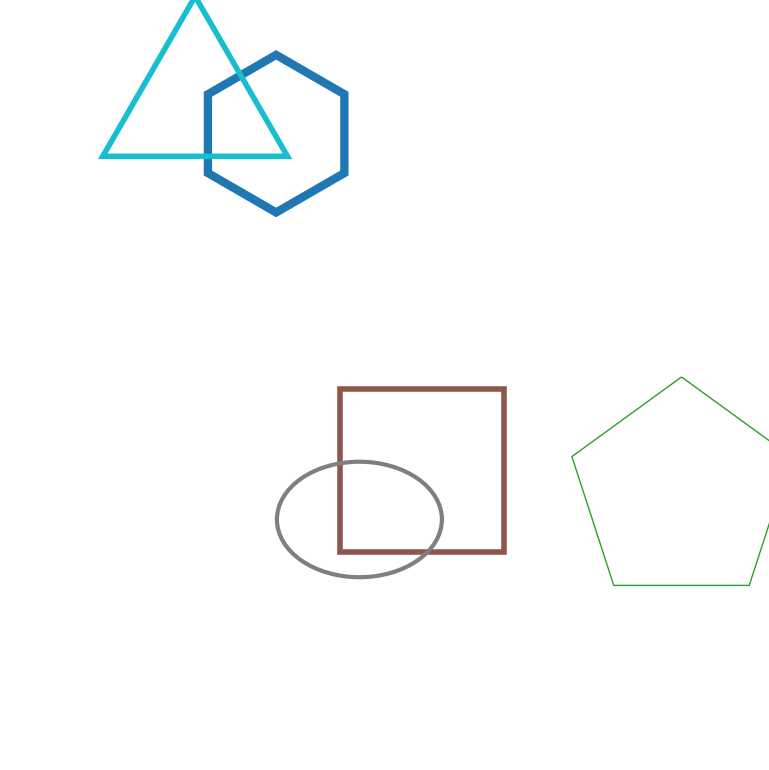[{"shape": "hexagon", "thickness": 3, "radius": 0.51, "center": [0.359, 0.826]}, {"shape": "pentagon", "thickness": 0.5, "radius": 0.75, "center": [0.885, 0.361]}, {"shape": "square", "thickness": 2, "radius": 0.53, "center": [0.548, 0.389]}, {"shape": "oval", "thickness": 1.5, "radius": 0.54, "center": [0.467, 0.325]}, {"shape": "triangle", "thickness": 2, "radius": 0.69, "center": [0.253, 0.866]}]